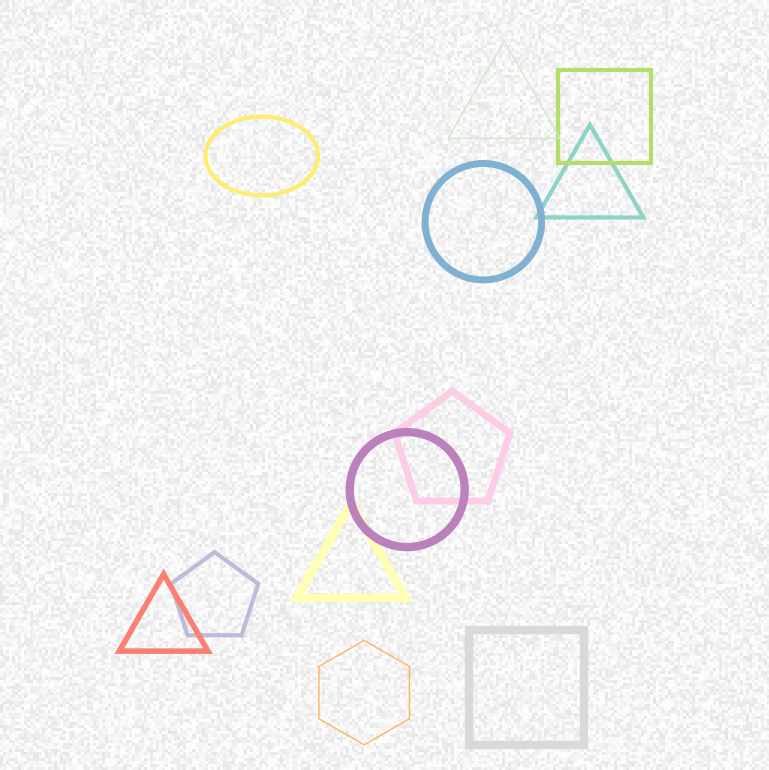[{"shape": "triangle", "thickness": 1.5, "radius": 0.4, "center": [0.766, 0.758]}, {"shape": "triangle", "thickness": 3, "radius": 0.41, "center": [0.456, 0.264]}, {"shape": "pentagon", "thickness": 1.5, "radius": 0.3, "center": [0.279, 0.223]}, {"shape": "triangle", "thickness": 2, "radius": 0.33, "center": [0.213, 0.188]}, {"shape": "circle", "thickness": 2.5, "radius": 0.38, "center": [0.628, 0.712]}, {"shape": "hexagon", "thickness": 0.5, "radius": 0.34, "center": [0.473, 0.101]}, {"shape": "square", "thickness": 1.5, "radius": 0.3, "center": [0.785, 0.849]}, {"shape": "pentagon", "thickness": 2.5, "radius": 0.39, "center": [0.587, 0.413]}, {"shape": "square", "thickness": 3, "radius": 0.37, "center": [0.684, 0.107]}, {"shape": "circle", "thickness": 3, "radius": 0.37, "center": [0.529, 0.364]}, {"shape": "triangle", "thickness": 0.5, "radius": 0.42, "center": [0.655, 0.862]}, {"shape": "oval", "thickness": 1.5, "radius": 0.37, "center": [0.34, 0.797]}]